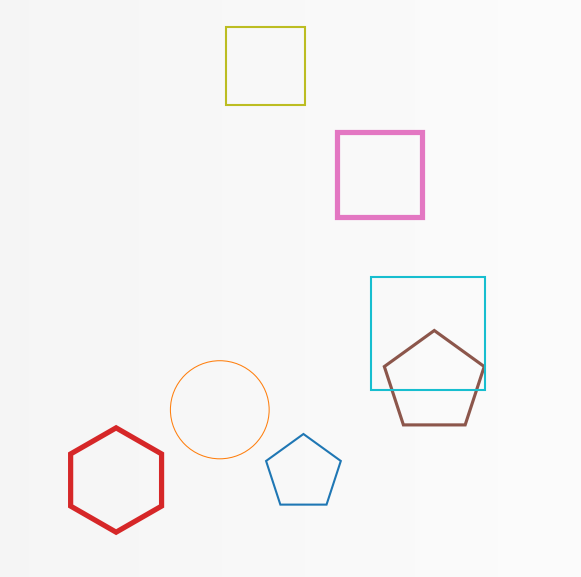[{"shape": "pentagon", "thickness": 1, "radius": 0.34, "center": [0.522, 0.18]}, {"shape": "circle", "thickness": 0.5, "radius": 0.42, "center": [0.378, 0.29]}, {"shape": "hexagon", "thickness": 2.5, "radius": 0.45, "center": [0.2, 0.168]}, {"shape": "pentagon", "thickness": 1.5, "radius": 0.45, "center": [0.747, 0.336]}, {"shape": "square", "thickness": 2.5, "radius": 0.37, "center": [0.652, 0.697]}, {"shape": "square", "thickness": 1, "radius": 0.34, "center": [0.457, 0.885]}, {"shape": "square", "thickness": 1, "radius": 0.49, "center": [0.736, 0.422]}]